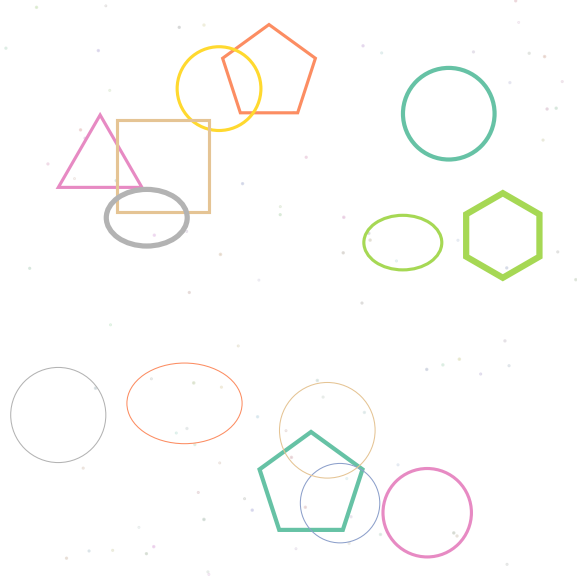[{"shape": "circle", "thickness": 2, "radius": 0.4, "center": [0.777, 0.802]}, {"shape": "pentagon", "thickness": 2, "radius": 0.47, "center": [0.539, 0.157]}, {"shape": "pentagon", "thickness": 1.5, "radius": 0.42, "center": [0.466, 0.872]}, {"shape": "oval", "thickness": 0.5, "radius": 0.5, "center": [0.319, 0.301]}, {"shape": "circle", "thickness": 0.5, "radius": 0.34, "center": [0.589, 0.128]}, {"shape": "triangle", "thickness": 1.5, "radius": 0.42, "center": [0.173, 0.716]}, {"shape": "circle", "thickness": 1.5, "radius": 0.38, "center": [0.74, 0.111]}, {"shape": "oval", "thickness": 1.5, "radius": 0.34, "center": [0.698, 0.579]}, {"shape": "hexagon", "thickness": 3, "radius": 0.37, "center": [0.871, 0.591]}, {"shape": "circle", "thickness": 1.5, "radius": 0.36, "center": [0.379, 0.846]}, {"shape": "circle", "thickness": 0.5, "radius": 0.41, "center": [0.567, 0.254]}, {"shape": "square", "thickness": 1.5, "radius": 0.4, "center": [0.282, 0.712]}, {"shape": "oval", "thickness": 2.5, "radius": 0.35, "center": [0.254, 0.622]}, {"shape": "circle", "thickness": 0.5, "radius": 0.41, "center": [0.101, 0.281]}]